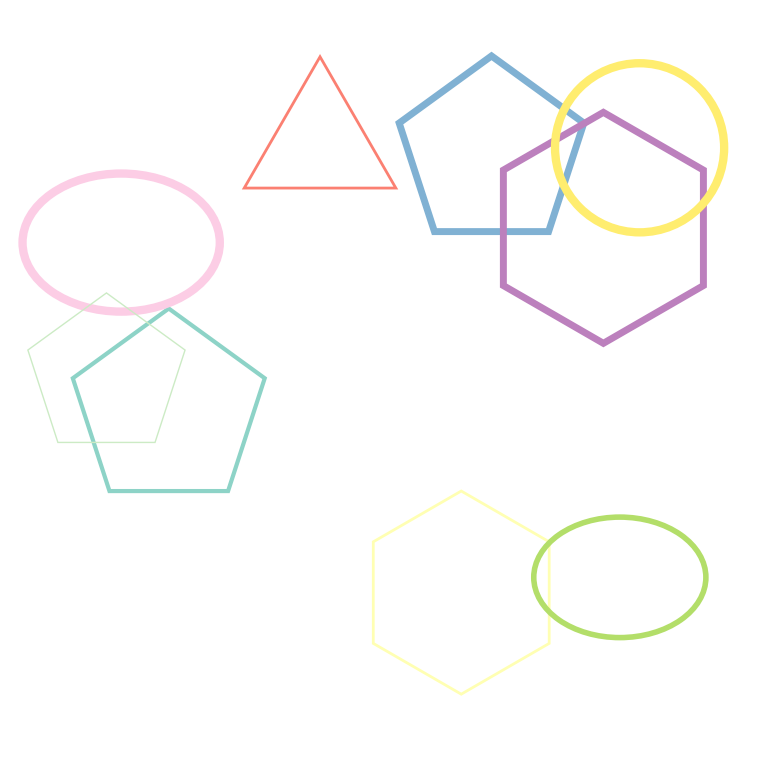[{"shape": "pentagon", "thickness": 1.5, "radius": 0.66, "center": [0.219, 0.468]}, {"shape": "hexagon", "thickness": 1, "radius": 0.66, "center": [0.599, 0.23]}, {"shape": "triangle", "thickness": 1, "radius": 0.57, "center": [0.416, 0.813]}, {"shape": "pentagon", "thickness": 2.5, "radius": 0.63, "center": [0.638, 0.801]}, {"shape": "oval", "thickness": 2, "radius": 0.56, "center": [0.805, 0.25]}, {"shape": "oval", "thickness": 3, "radius": 0.64, "center": [0.157, 0.685]}, {"shape": "hexagon", "thickness": 2.5, "radius": 0.75, "center": [0.784, 0.704]}, {"shape": "pentagon", "thickness": 0.5, "radius": 0.54, "center": [0.138, 0.512]}, {"shape": "circle", "thickness": 3, "radius": 0.55, "center": [0.831, 0.808]}]